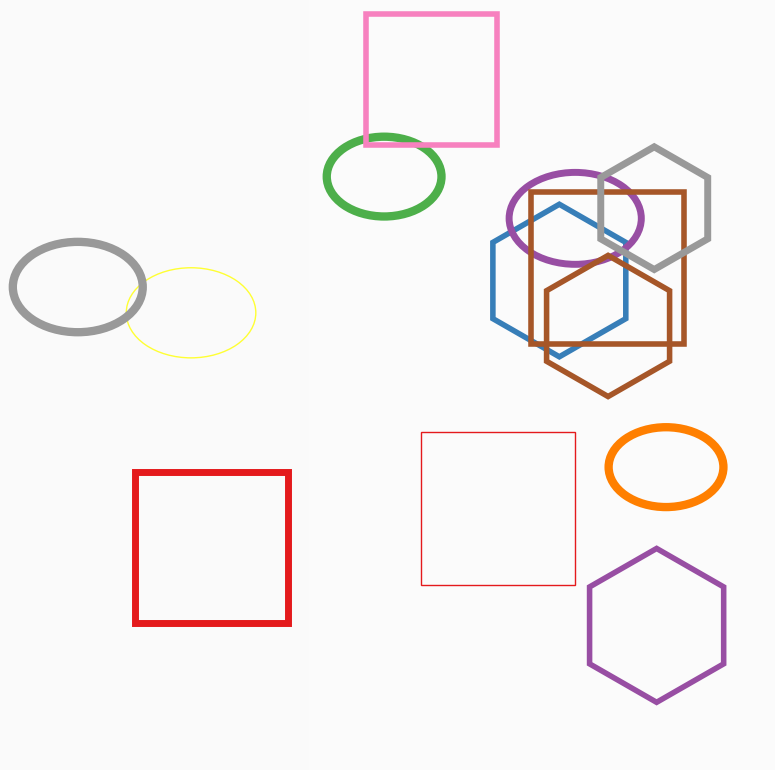[{"shape": "square", "thickness": 0.5, "radius": 0.5, "center": [0.643, 0.34]}, {"shape": "square", "thickness": 2.5, "radius": 0.49, "center": [0.273, 0.289]}, {"shape": "hexagon", "thickness": 2, "radius": 0.5, "center": [0.722, 0.636]}, {"shape": "oval", "thickness": 3, "radius": 0.37, "center": [0.496, 0.771]}, {"shape": "oval", "thickness": 2.5, "radius": 0.43, "center": [0.742, 0.716]}, {"shape": "hexagon", "thickness": 2, "radius": 0.5, "center": [0.847, 0.188]}, {"shape": "oval", "thickness": 3, "radius": 0.37, "center": [0.859, 0.393]}, {"shape": "oval", "thickness": 0.5, "radius": 0.42, "center": [0.247, 0.594]}, {"shape": "square", "thickness": 2, "radius": 0.49, "center": [0.784, 0.651]}, {"shape": "hexagon", "thickness": 2, "radius": 0.46, "center": [0.785, 0.577]}, {"shape": "square", "thickness": 2, "radius": 0.42, "center": [0.557, 0.897]}, {"shape": "oval", "thickness": 3, "radius": 0.42, "center": [0.1, 0.627]}, {"shape": "hexagon", "thickness": 2.5, "radius": 0.4, "center": [0.844, 0.73]}]